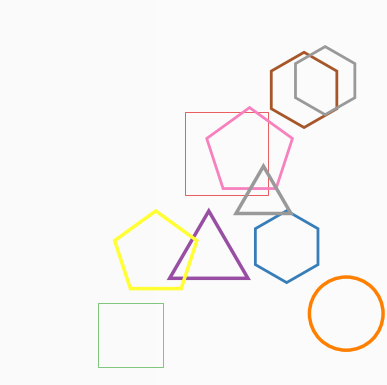[{"shape": "square", "thickness": 0.5, "radius": 0.54, "center": [0.585, 0.602]}, {"shape": "hexagon", "thickness": 2, "radius": 0.47, "center": [0.74, 0.359]}, {"shape": "square", "thickness": 0.5, "radius": 0.42, "center": [0.338, 0.13]}, {"shape": "triangle", "thickness": 2.5, "radius": 0.58, "center": [0.539, 0.335]}, {"shape": "circle", "thickness": 2.5, "radius": 0.48, "center": [0.894, 0.185]}, {"shape": "pentagon", "thickness": 2.5, "radius": 0.56, "center": [0.402, 0.341]}, {"shape": "hexagon", "thickness": 2, "radius": 0.49, "center": [0.785, 0.766]}, {"shape": "pentagon", "thickness": 2, "radius": 0.58, "center": [0.644, 0.604]}, {"shape": "hexagon", "thickness": 2, "radius": 0.44, "center": [0.839, 0.791]}, {"shape": "triangle", "thickness": 2.5, "radius": 0.41, "center": [0.68, 0.486]}]